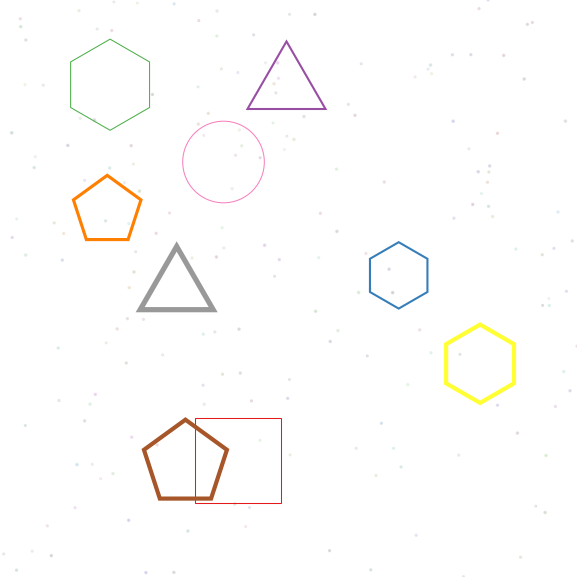[{"shape": "square", "thickness": 0.5, "radius": 0.37, "center": [0.412, 0.202]}, {"shape": "hexagon", "thickness": 1, "radius": 0.29, "center": [0.69, 0.522]}, {"shape": "hexagon", "thickness": 0.5, "radius": 0.39, "center": [0.191, 0.852]}, {"shape": "triangle", "thickness": 1, "radius": 0.39, "center": [0.496, 0.849]}, {"shape": "pentagon", "thickness": 1.5, "radius": 0.31, "center": [0.186, 0.634]}, {"shape": "hexagon", "thickness": 2, "radius": 0.34, "center": [0.831, 0.369]}, {"shape": "pentagon", "thickness": 2, "radius": 0.38, "center": [0.321, 0.197]}, {"shape": "circle", "thickness": 0.5, "radius": 0.35, "center": [0.387, 0.719]}, {"shape": "triangle", "thickness": 2.5, "radius": 0.36, "center": [0.306, 0.499]}]